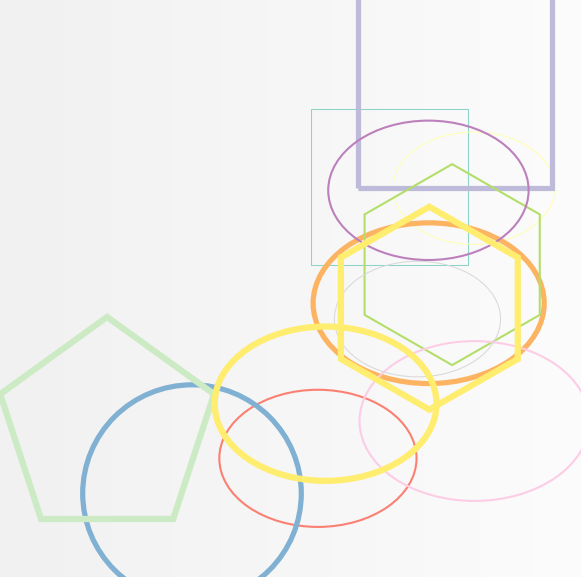[{"shape": "square", "thickness": 0.5, "radius": 0.68, "center": [0.67, 0.675]}, {"shape": "oval", "thickness": 0.5, "radius": 0.69, "center": [0.815, 0.673]}, {"shape": "square", "thickness": 2.5, "radius": 0.84, "center": [0.782, 0.841]}, {"shape": "oval", "thickness": 1, "radius": 0.85, "center": [0.547, 0.205]}, {"shape": "circle", "thickness": 2.5, "radius": 0.94, "center": [0.33, 0.145]}, {"shape": "oval", "thickness": 2.5, "radius": 0.99, "center": [0.737, 0.474]}, {"shape": "hexagon", "thickness": 1, "radius": 0.87, "center": [0.778, 0.541]}, {"shape": "oval", "thickness": 1, "radius": 0.99, "center": [0.816, 0.27]}, {"shape": "oval", "thickness": 0.5, "radius": 0.71, "center": [0.718, 0.447]}, {"shape": "oval", "thickness": 1, "radius": 0.86, "center": [0.737, 0.67]}, {"shape": "pentagon", "thickness": 3, "radius": 0.97, "center": [0.184, 0.257]}, {"shape": "hexagon", "thickness": 3, "radius": 0.88, "center": [0.739, 0.465]}, {"shape": "oval", "thickness": 3, "radius": 0.95, "center": [0.56, 0.3]}]